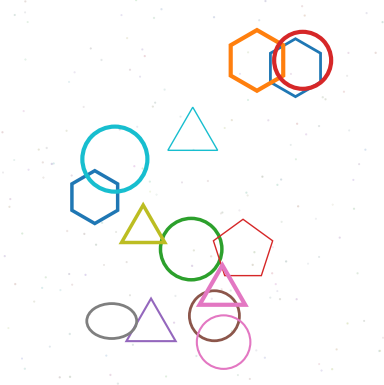[{"shape": "hexagon", "thickness": 2, "radius": 0.38, "center": [0.767, 0.824]}, {"shape": "hexagon", "thickness": 2.5, "radius": 0.34, "center": [0.246, 0.488]}, {"shape": "hexagon", "thickness": 3, "radius": 0.39, "center": [0.667, 0.843]}, {"shape": "circle", "thickness": 2.5, "radius": 0.4, "center": [0.497, 0.353]}, {"shape": "pentagon", "thickness": 1, "radius": 0.4, "center": [0.631, 0.35]}, {"shape": "circle", "thickness": 3, "radius": 0.37, "center": [0.786, 0.843]}, {"shape": "triangle", "thickness": 1.5, "radius": 0.37, "center": [0.392, 0.151]}, {"shape": "circle", "thickness": 2, "radius": 0.32, "center": [0.557, 0.18]}, {"shape": "circle", "thickness": 1.5, "radius": 0.35, "center": [0.581, 0.111]}, {"shape": "triangle", "thickness": 3, "radius": 0.34, "center": [0.578, 0.243]}, {"shape": "oval", "thickness": 2, "radius": 0.32, "center": [0.29, 0.166]}, {"shape": "triangle", "thickness": 2.5, "radius": 0.32, "center": [0.372, 0.403]}, {"shape": "circle", "thickness": 3, "radius": 0.42, "center": [0.298, 0.587]}, {"shape": "triangle", "thickness": 1, "radius": 0.37, "center": [0.501, 0.647]}]